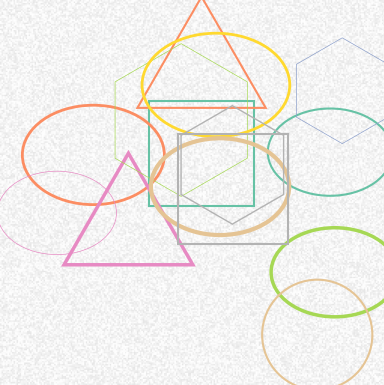[{"shape": "square", "thickness": 1.5, "radius": 0.68, "center": [0.524, 0.601]}, {"shape": "oval", "thickness": 1.5, "radius": 0.81, "center": [0.857, 0.605]}, {"shape": "oval", "thickness": 2, "radius": 0.92, "center": [0.242, 0.598]}, {"shape": "triangle", "thickness": 1.5, "radius": 0.96, "center": [0.524, 0.816]}, {"shape": "hexagon", "thickness": 0.5, "radius": 0.69, "center": [0.889, 0.764]}, {"shape": "oval", "thickness": 0.5, "radius": 0.77, "center": [0.148, 0.447]}, {"shape": "triangle", "thickness": 2.5, "radius": 0.97, "center": [0.334, 0.409]}, {"shape": "hexagon", "thickness": 0.5, "radius": 0.99, "center": [0.471, 0.688]}, {"shape": "oval", "thickness": 2.5, "radius": 0.83, "center": [0.869, 0.293]}, {"shape": "oval", "thickness": 2, "radius": 0.96, "center": [0.561, 0.779]}, {"shape": "circle", "thickness": 1.5, "radius": 0.72, "center": [0.824, 0.13]}, {"shape": "oval", "thickness": 3, "radius": 0.9, "center": [0.572, 0.515]}, {"shape": "hexagon", "thickness": 1, "radius": 0.77, "center": [0.603, 0.572]}, {"shape": "square", "thickness": 1.5, "radius": 0.72, "center": [0.605, 0.509]}]